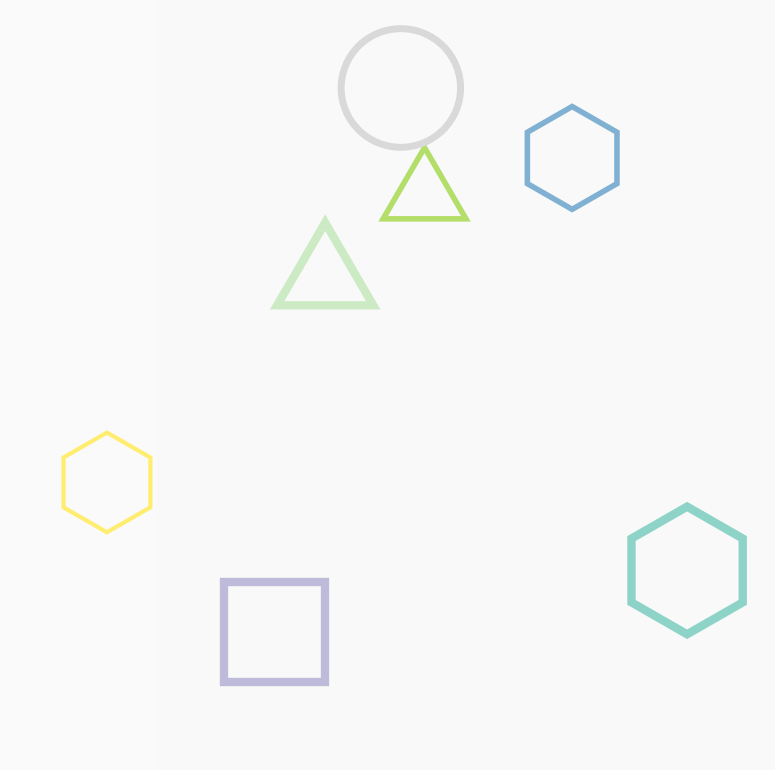[{"shape": "hexagon", "thickness": 3, "radius": 0.41, "center": [0.887, 0.259]}, {"shape": "square", "thickness": 3, "radius": 0.33, "center": [0.354, 0.179]}, {"shape": "hexagon", "thickness": 2, "radius": 0.33, "center": [0.738, 0.795]}, {"shape": "triangle", "thickness": 2, "radius": 0.31, "center": [0.548, 0.747]}, {"shape": "circle", "thickness": 2.5, "radius": 0.39, "center": [0.517, 0.886]}, {"shape": "triangle", "thickness": 3, "radius": 0.36, "center": [0.42, 0.639]}, {"shape": "hexagon", "thickness": 1.5, "radius": 0.32, "center": [0.138, 0.373]}]